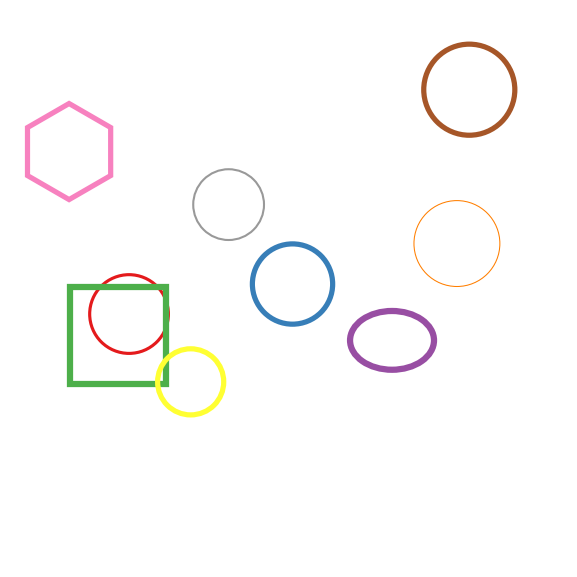[{"shape": "circle", "thickness": 1.5, "radius": 0.34, "center": [0.223, 0.455]}, {"shape": "circle", "thickness": 2.5, "radius": 0.35, "center": [0.507, 0.507]}, {"shape": "square", "thickness": 3, "radius": 0.42, "center": [0.205, 0.418]}, {"shape": "oval", "thickness": 3, "radius": 0.36, "center": [0.679, 0.41]}, {"shape": "circle", "thickness": 0.5, "radius": 0.37, "center": [0.791, 0.577]}, {"shape": "circle", "thickness": 2.5, "radius": 0.29, "center": [0.33, 0.338]}, {"shape": "circle", "thickness": 2.5, "radius": 0.39, "center": [0.813, 0.844]}, {"shape": "hexagon", "thickness": 2.5, "radius": 0.42, "center": [0.12, 0.737]}, {"shape": "circle", "thickness": 1, "radius": 0.31, "center": [0.396, 0.645]}]